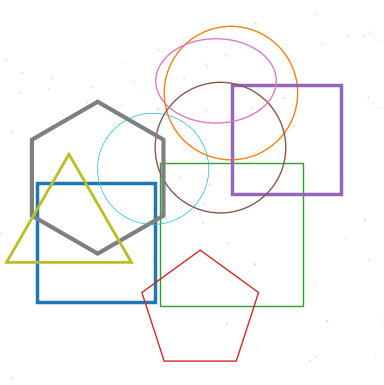[{"shape": "square", "thickness": 2.5, "radius": 0.77, "center": [0.249, 0.37]}, {"shape": "circle", "thickness": 1, "radius": 0.87, "center": [0.6, 0.758]}, {"shape": "square", "thickness": 1, "radius": 0.93, "center": [0.601, 0.391]}, {"shape": "pentagon", "thickness": 1, "radius": 0.8, "center": [0.52, 0.191]}, {"shape": "square", "thickness": 2.5, "radius": 0.71, "center": [0.745, 0.638]}, {"shape": "circle", "thickness": 1, "radius": 0.85, "center": [0.573, 0.616]}, {"shape": "oval", "thickness": 1, "radius": 0.78, "center": [0.561, 0.79]}, {"shape": "hexagon", "thickness": 3, "radius": 0.99, "center": [0.254, 0.538]}, {"shape": "triangle", "thickness": 2, "radius": 0.94, "center": [0.179, 0.412]}, {"shape": "circle", "thickness": 0.5, "radius": 0.72, "center": [0.398, 0.561]}]